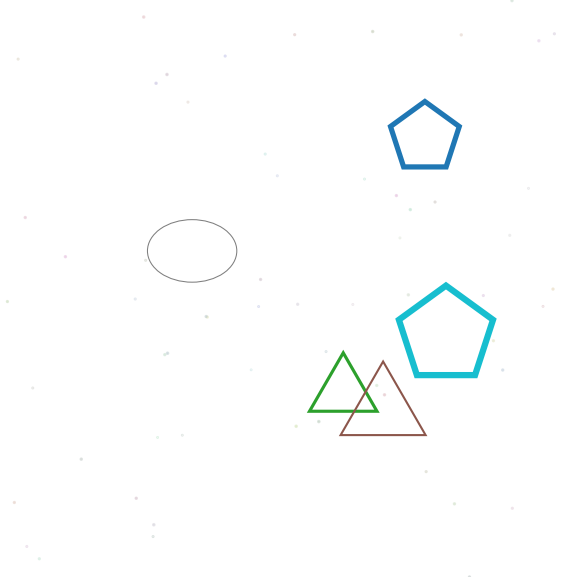[{"shape": "pentagon", "thickness": 2.5, "radius": 0.31, "center": [0.736, 0.761]}, {"shape": "triangle", "thickness": 1.5, "radius": 0.34, "center": [0.594, 0.321]}, {"shape": "triangle", "thickness": 1, "radius": 0.42, "center": [0.663, 0.288]}, {"shape": "oval", "thickness": 0.5, "radius": 0.39, "center": [0.333, 0.565]}, {"shape": "pentagon", "thickness": 3, "radius": 0.43, "center": [0.772, 0.419]}]